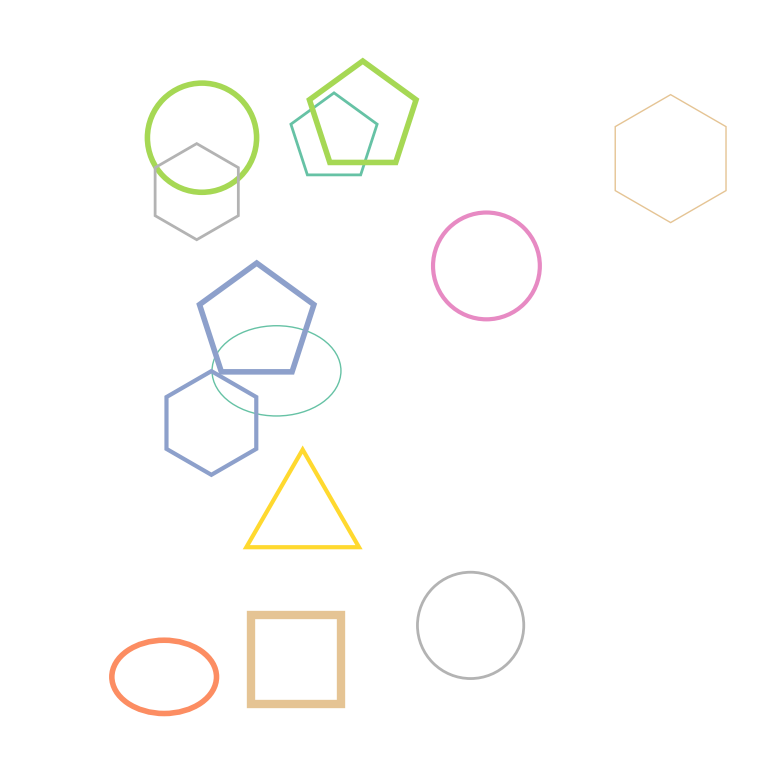[{"shape": "pentagon", "thickness": 1, "radius": 0.29, "center": [0.434, 0.821]}, {"shape": "oval", "thickness": 0.5, "radius": 0.42, "center": [0.359, 0.518]}, {"shape": "oval", "thickness": 2, "radius": 0.34, "center": [0.213, 0.121]}, {"shape": "hexagon", "thickness": 1.5, "radius": 0.34, "center": [0.275, 0.451]}, {"shape": "pentagon", "thickness": 2, "radius": 0.39, "center": [0.333, 0.58]}, {"shape": "circle", "thickness": 1.5, "radius": 0.35, "center": [0.632, 0.655]}, {"shape": "circle", "thickness": 2, "radius": 0.35, "center": [0.262, 0.821]}, {"shape": "pentagon", "thickness": 2, "radius": 0.36, "center": [0.471, 0.848]}, {"shape": "triangle", "thickness": 1.5, "radius": 0.42, "center": [0.393, 0.332]}, {"shape": "square", "thickness": 3, "radius": 0.29, "center": [0.384, 0.144]}, {"shape": "hexagon", "thickness": 0.5, "radius": 0.42, "center": [0.871, 0.794]}, {"shape": "hexagon", "thickness": 1, "radius": 0.31, "center": [0.255, 0.751]}, {"shape": "circle", "thickness": 1, "radius": 0.35, "center": [0.611, 0.188]}]